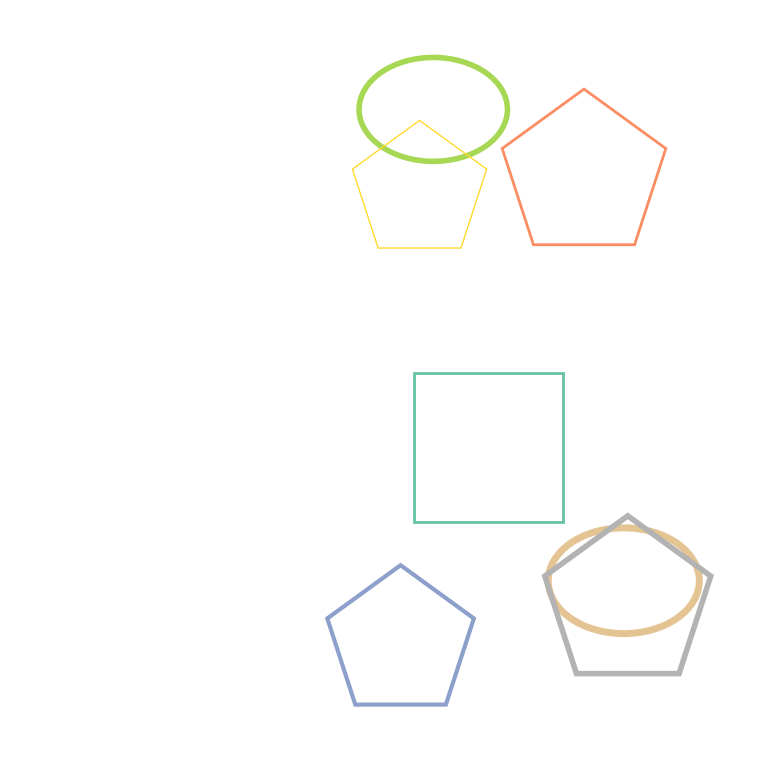[{"shape": "square", "thickness": 1, "radius": 0.48, "center": [0.635, 0.419]}, {"shape": "pentagon", "thickness": 1, "radius": 0.56, "center": [0.758, 0.773]}, {"shape": "pentagon", "thickness": 1.5, "radius": 0.5, "center": [0.52, 0.166]}, {"shape": "oval", "thickness": 2, "radius": 0.48, "center": [0.563, 0.858]}, {"shape": "pentagon", "thickness": 0.5, "radius": 0.46, "center": [0.545, 0.752]}, {"shape": "oval", "thickness": 2.5, "radius": 0.49, "center": [0.81, 0.246]}, {"shape": "pentagon", "thickness": 2, "radius": 0.57, "center": [0.815, 0.217]}]